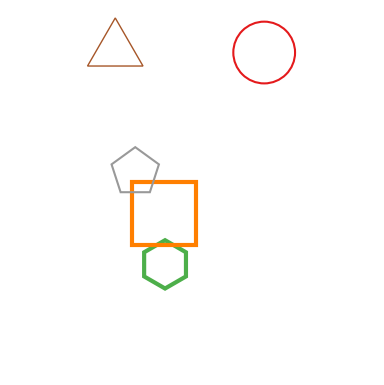[{"shape": "circle", "thickness": 1.5, "radius": 0.4, "center": [0.686, 0.864]}, {"shape": "hexagon", "thickness": 3, "radius": 0.31, "center": [0.429, 0.313]}, {"shape": "square", "thickness": 3, "radius": 0.41, "center": [0.425, 0.445]}, {"shape": "triangle", "thickness": 1, "radius": 0.42, "center": [0.299, 0.87]}, {"shape": "pentagon", "thickness": 1.5, "radius": 0.32, "center": [0.351, 0.553]}]